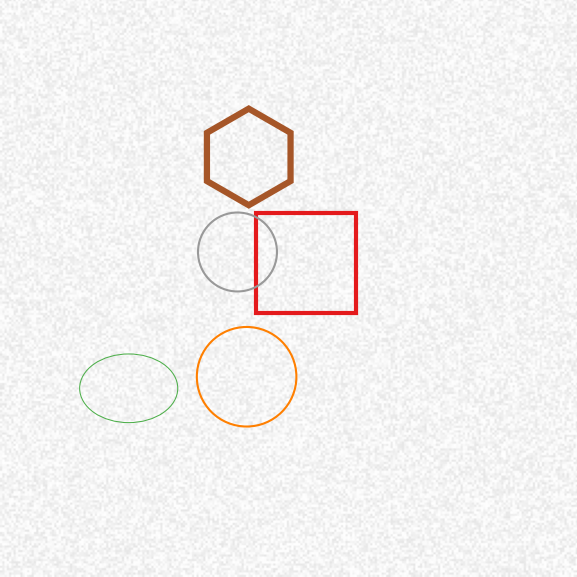[{"shape": "square", "thickness": 2, "radius": 0.43, "center": [0.53, 0.544]}, {"shape": "oval", "thickness": 0.5, "radius": 0.42, "center": [0.223, 0.327]}, {"shape": "circle", "thickness": 1, "radius": 0.43, "center": [0.427, 0.347]}, {"shape": "hexagon", "thickness": 3, "radius": 0.42, "center": [0.431, 0.727]}, {"shape": "circle", "thickness": 1, "radius": 0.34, "center": [0.411, 0.563]}]